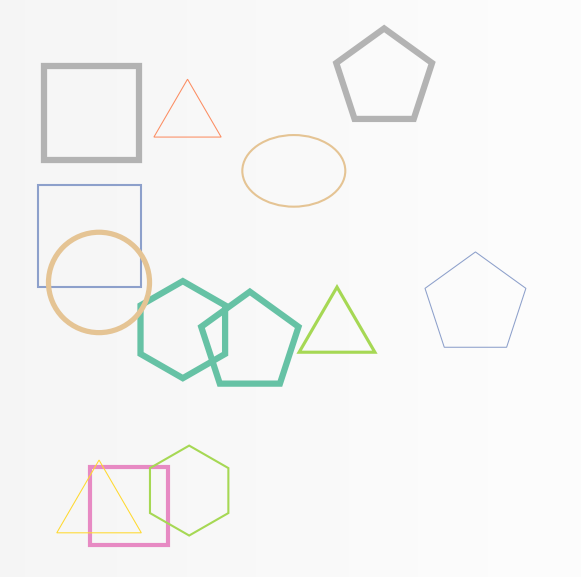[{"shape": "pentagon", "thickness": 3, "radius": 0.44, "center": [0.43, 0.406]}, {"shape": "hexagon", "thickness": 3, "radius": 0.42, "center": [0.315, 0.428]}, {"shape": "triangle", "thickness": 0.5, "radius": 0.33, "center": [0.323, 0.795]}, {"shape": "square", "thickness": 1, "radius": 0.44, "center": [0.153, 0.59]}, {"shape": "pentagon", "thickness": 0.5, "radius": 0.46, "center": [0.818, 0.472]}, {"shape": "square", "thickness": 2, "radius": 0.34, "center": [0.221, 0.124]}, {"shape": "hexagon", "thickness": 1, "radius": 0.39, "center": [0.325, 0.15]}, {"shape": "triangle", "thickness": 1.5, "radius": 0.38, "center": [0.58, 0.427]}, {"shape": "triangle", "thickness": 0.5, "radius": 0.42, "center": [0.17, 0.119]}, {"shape": "oval", "thickness": 1, "radius": 0.44, "center": [0.505, 0.703]}, {"shape": "circle", "thickness": 2.5, "radius": 0.43, "center": [0.17, 0.51]}, {"shape": "square", "thickness": 3, "radius": 0.41, "center": [0.157, 0.803]}, {"shape": "pentagon", "thickness": 3, "radius": 0.43, "center": [0.661, 0.863]}]